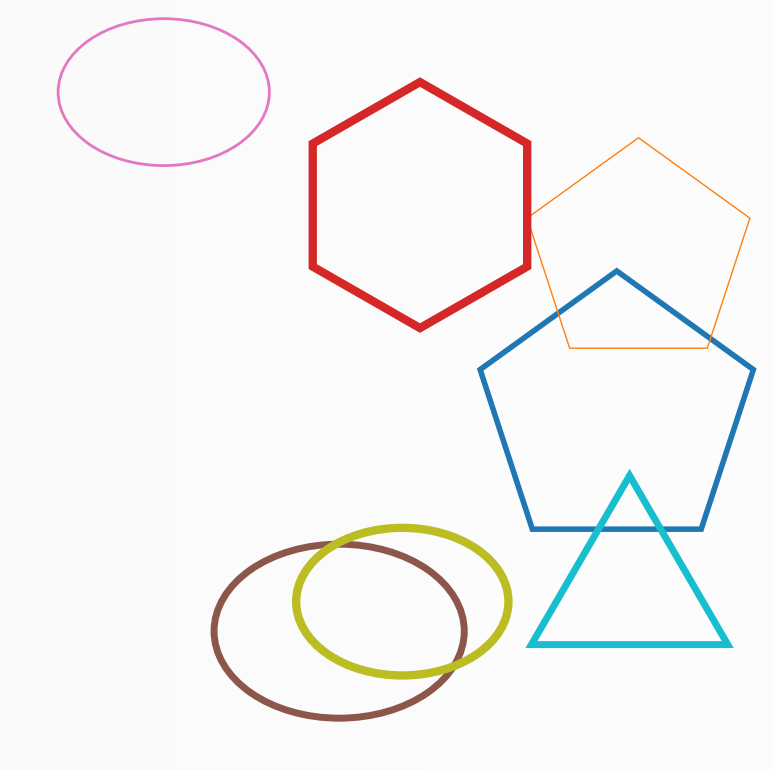[{"shape": "pentagon", "thickness": 2, "radius": 0.93, "center": [0.796, 0.463]}, {"shape": "pentagon", "thickness": 0.5, "radius": 0.76, "center": [0.824, 0.67]}, {"shape": "hexagon", "thickness": 3, "radius": 0.8, "center": [0.542, 0.734]}, {"shape": "oval", "thickness": 2.5, "radius": 0.81, "center": [0.438, 0.18]}, {"shape": "oval", "thickness": 1, "radius": 0.68, "center": [0.211, 0.88]}, {"shape": "oval", "thickness": 3, "radius": 0.68, "center": [0.519, 0.219]}, {"shape": "triangle", "thickness": 2.5, "radius": 0.73, "center": [0.812, 0.236]}]